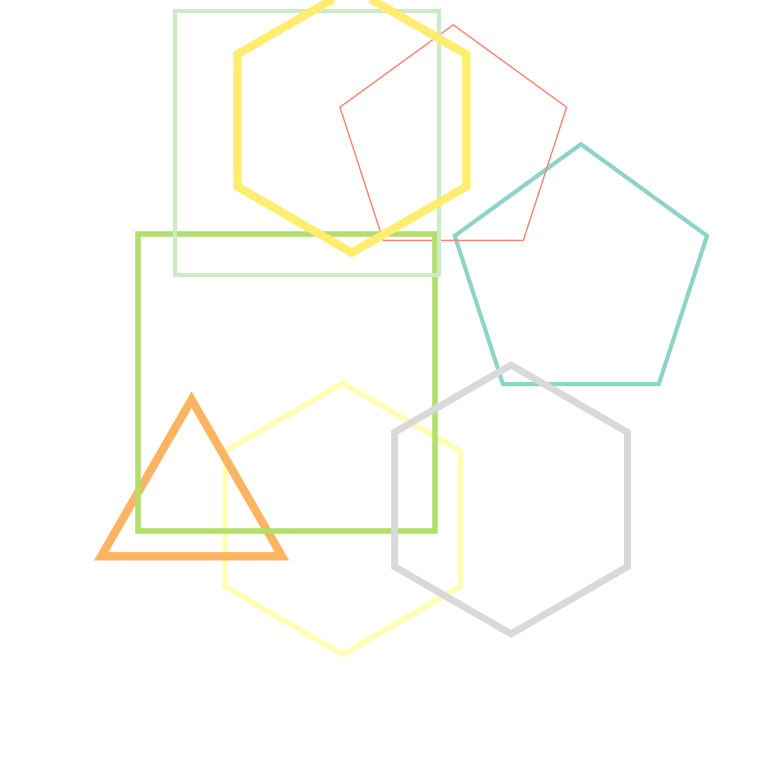[{"shape": "pentagon", "thickness": 1.5, "radius": 0.86, "center": [0.754, 0.641]}, {"shape": "hexagon", "thickness": 2, "radius": 0.88, "center": [0.445, 0.326]}, {"shape": "pentagon", "thickness": 0.5, "radius": 0.77, "center": [0.589, 0.813]}, {"shape": "triangle", "thickness": 3, "radius": 0.68, "center": [0.249, 0.345]}, {"shape": "square", "thickness": 2, "radius": 0.97, "center": [0.372, 0.503]}, {"shape": "hexagon", "thickness": 2.5, "radius": 0.87, "center": [0.664, 0.351]}, {"shape": "square", "thickness": 1.5, "radius": 0.86, "center": [0.399, 0.815]}, {"shape": "hexagon", "thickness": 3, "radius": 0.86, "center": [0.457, 0.844]}]